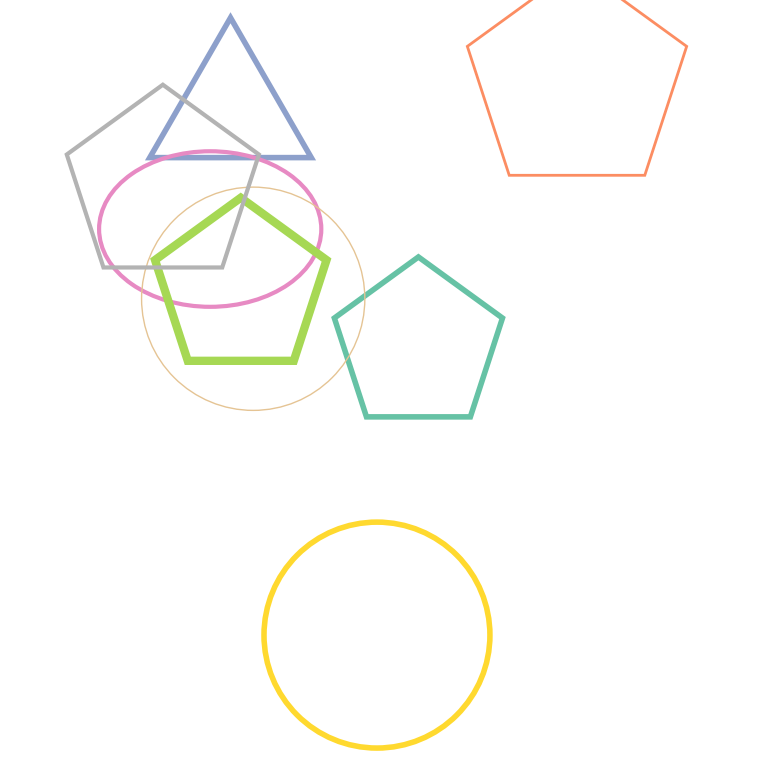[{"shape": "pentagon", "thickness": 2, "radius": 0.57, "center": [0.543, 0.551]}, {"shape": "pentagon", "thickness": 1, "radius": 0.75, "center": [0.749, 0.893]}, {"shape": "triangle", "thickness": 2, "radius": 0.61, "center": [0.299, 0.856]}, {"shape": "oval", "thickness": 1.5, "radius": 0.72, "center": [0.273, 0.703]}, {"shape": "pentagon", "thickness": 3, "radius": 0.59, "center": [0.313, 0.626]}, {"shape": "circle", "thickness": 2, "radius": 0.73, "center": [0.49, 0.175]}, {"shape": "circle", "thickness": 0.5, "radius": 0.72, "center": [0.329, 0.612]}, {"shape": "pentagon", "thickness": 1.5, "radius": 0.66, "center": [0.211, 0.759]}]